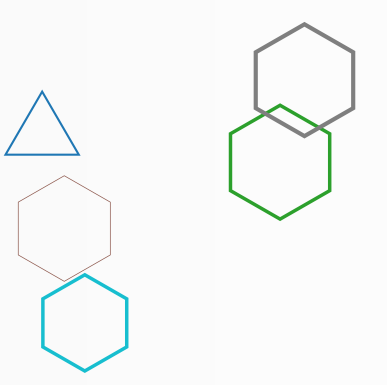[{"shape": "triangle", "thickness": 1.5, "radius": 0.55, "center": [0.109, 0.653]}, {"shape": "hexagon", "thickness": 2.5, "radius": 0.74, "center": [0.723, 0.579]}, {"shape": "hexagon", "thickness": 0.5, "radius": 0.69, "center": [0.166, 0.406]}, {"shape": "hexagon", "thickness": 3, "radius": 0.73, "center": [0.786, 0.792]}, {"shape": "hexagon", "thickness": 2.5, "radius": 0.62, "center": [0.219, 0.161]}]